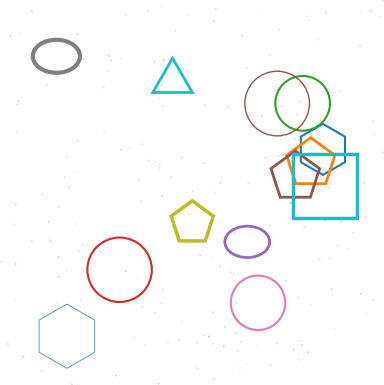[{"shape": "hexagon", "thickness": 1.5, "radius": 0.33, "center": [0.839, 0.612]}, {"shape": "hexagon", "thickness": 0.5, "radius": 0.42, "center": [0.174, 0.127]}, {"shape": "pentagon", "thickness": 2, "radius": 0.33, "center": [0.807, 0.576]}, {"shape": "circle", "thickness": 1.5, "radius": 0.36, "center": [0.786, 0.732]}, {"shape": "circle", "thickness": 1.5, "radius": 0.42, "center": [0.311, 0.299]}, {"shape": "oval", "thickness": 2, "radius": 0.29, "center": [0.642, 0.372]}, {"shape": "circle", "thickness": 1, "radius": 0.42, "center": [0.72, 0.731]}, {"shape": "pentagon", "thickness": 2, "radius": 0.33, "center": [0.767, 0.541]}, {"shape": "circle", "thickness": 1.5, "radius": 0.35, "center": [0.67, 0.213]}, {"shape": "oval", "thickness": 3, "radius": 0.31, "center": [0.146, 0.854]}, {"shape": "pentagon", "thickness": 2.5, "radius": 0.29, "center": [0.499, 0.421]}, {"shape": "triangle", "thickness": 2, "radius": 0.3, "center": [0.448, 0.789]}, {"shape": "square", "thickness": 2.5, "radius": 0.42, "center": [0.844, 0.516]}]